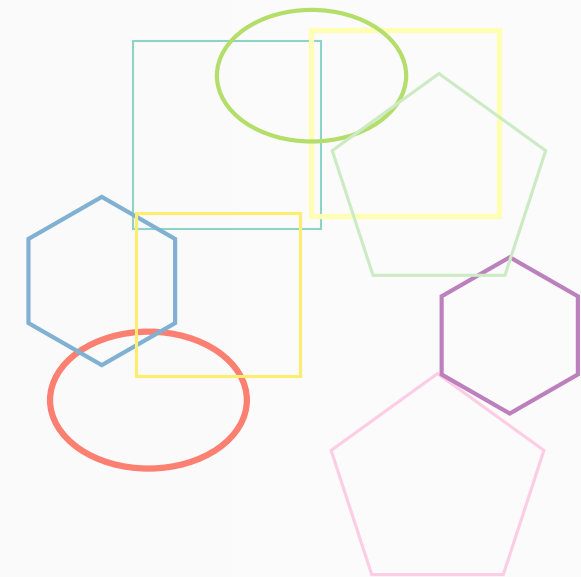[{"shape": "square", "thickness": 1, "radius": 0.81, "center": [0.391, 0.766]}, {"shape": "square", "thickness": 2.5, "radius": 0.81, "center": [0.696, 0.786]}, {"shape": "oval", "thickness": 3, "radius": 0.85, "center": [0.255, 0.306]}, {"shape": "hexagon", "thickness": 2, "radius": 0.73, "center": [0.175, 0.513]}, {"shape": "oval", "thickness": 2, "radius": 0.81, "center": [0.536, 0.868]}, {"shape": "pentagon", "thickness": 1.5, "radius": 0.96, "center": [0.753, 0.16]}, {"shape": "hexagon", "thickness": 2, "radius": 0.68, "center": [0.877, 0.418]}, {"shape": "pentagon", "thickness": 1.5, "radius": 0.97, "center": [0.755, 0.679]}, {"shape": "square", "thickness": 1.5, "radius": 0.7, "center": [0.375, 0.489]}]